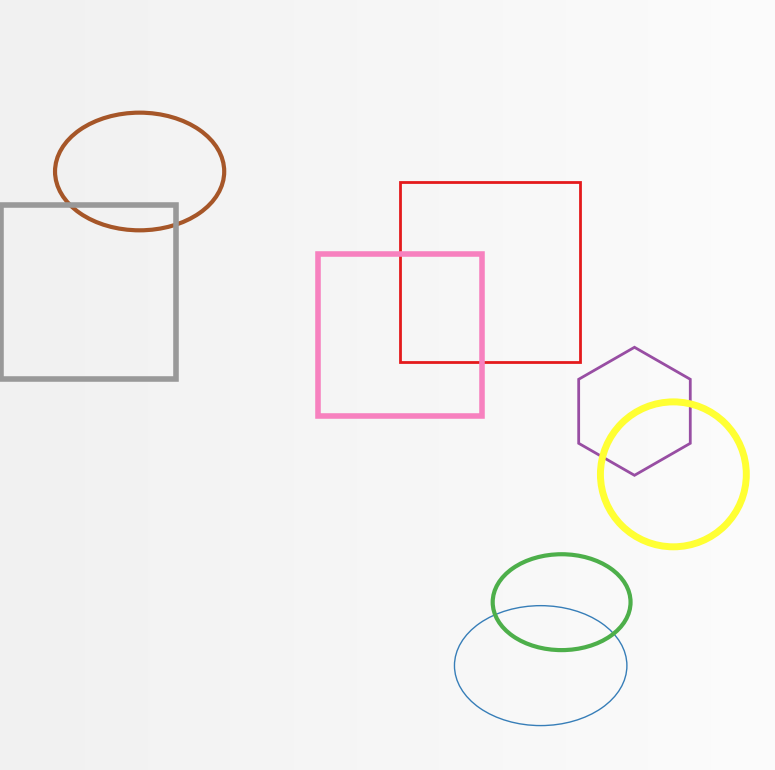[{"shape": "square", "thickness": 1, "radius": 0.58, "center": [0.632, 0.647]}, {"shape": "oval", "thickness": 0.5, "radius": 0.56, "center": [0.698, 0.136]}, {"shape": "oval", "thickness": 1.5, "radius": 0.44, "center": [0.725, 0.218]}, {"shape": "hexagon", "thickness": 1, "radius": 0.42, "center": [0.819, 0.466]}, {"shape": "circle", "thickness": 2.5, "radius": 0.47, "center": [0.869, 0.384]}, {"shape": "oval", "thickness": 1.5, "radius": 0.55, "center": [0.18, 0.777]}, {"shape": "square", "thickness": 2, "radius": 0.53, "center": [0.516, 0.565]}, {"shape": "square", "thickness": 2, "radius": 0.56, "center": [0.115, 0.621]}]